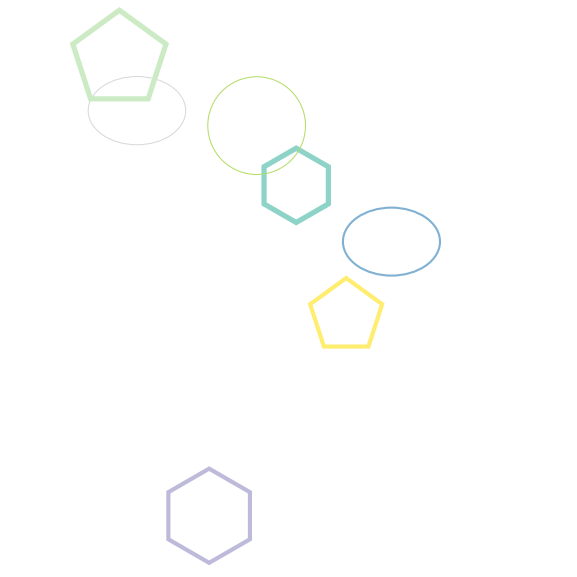[{"shape": "hexagon", "thickness": 2.5, "radius": 0.32, "center": [0.513, 0.678]}, {"shape": "hexagon", "thickness": 2, "radius": 0.41, "center": [0.362, 0.106]}, {"shape": "oval", "thickness": 1, "radius": 0.42, "center": [0.678, 0.581]}, {"shape": "circle", "thickness": 0.5, "radius": 0.42, "center": [0.444, 0.782]}, {"shape": "oval", "thickness": 0.5, "radius": 0.42, "center": [0.237, 0.808]}, {"shape": "pentagon", "thickness": 2.5, "radius": 0.42, "center": [0.207, 0.897]}, {"shape": "pentagon", "thickness": 2, "radius": 0.33, "center": [0.599, 0.452]}]